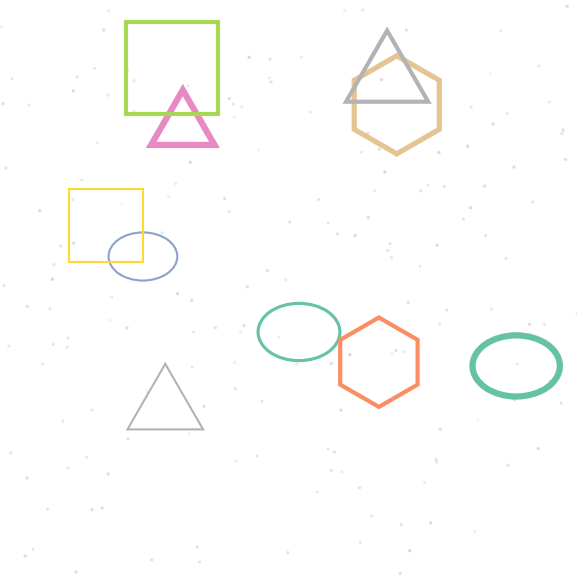[{"shape": "oval", "thickness": 1.5, "radius": 0.35, "center": [0.518, 0.424]}, {"shape": "oval", "thickness": 3, "radius": 0.38, "center": [0.894, 0.366]}, {"shape": "hexagon", "thickness": 2, "radius": 0.39, "center": [0.656, 0.372]}, {"shape": "oval", "thickness": 1, "radius": 0.3, "center": [0.247, 0.555]}, {"shape": "triangle", "thickness": 3, "radius": 0.32, "center": [0.317, 0.78]}, {"shape": "square", "thickness": 2, "radius": 0.4, "center": [0.299, 0.881]}, {"shape": "square", "thickness": 1, "radius": 0.32, "center": [0.183, 0.609]}, {"shape": "hexagon", "thickness": 2.5, "radius": 0.42, "center": [0.687, 0.818]}, {"shape": "triangle", "thickness": 1, "radius": 0.38, "center": [0.286, 0.293]}, {"shape": "triangle", "thickness": 2, "radius": 0.41, "center": [0.67, 0.864]}]